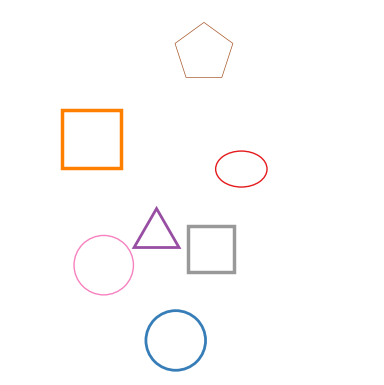[{"shape": "oval", "thickness": 1, "radius": 0.33, "center": [0.627, 0.561]}, {"shape": "circle", "thickness": 2, "radius": 0.39, "center": [0.456, 0.116]}, {"shape": "triangle", "thickness": 2, "radius": 0.34, "center": [0.407, 0.391]}, {"shape": "square", "thickness": 2.5, "radius": 0.38, "center": [0.238, 0.639]}, {"shape": "pentagon", "thickness": 0.5, "radius": 0.4, "center": [0.53, 0.863]}, {"shape": "circle", "thickness": 1, "radius": 0.39, "center": [0.269, 0.311]}, {"shape": "square", "thickness": 2.5, "radius": 0.3, "center": [0.548, 0.355]}]